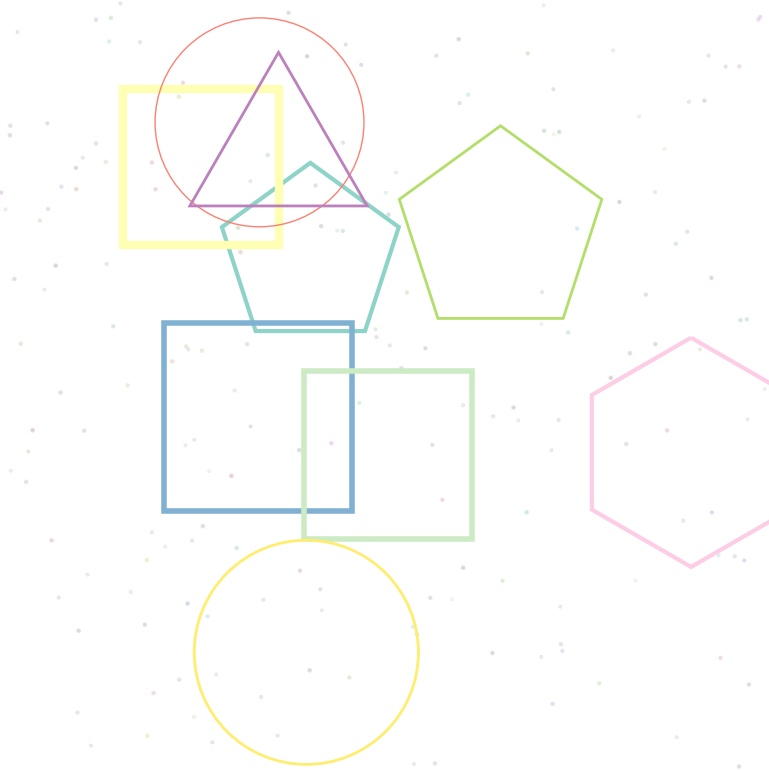[{"shape": "pentagon", "thickness": 1.5, "radius": 0.6, "center": [0.403, 0.668]}, {"shape": "square", "thickness": 3, "radius": 0.51, "center": [0.261, 0.783]}, {"shape": "circle", "thickness": 0.5, "radius": 0.68, "center": [0.337, 0.841]}, {"shape": "square", "thickness": 2, "radius": 0.61, "center": [0.335, 0.458]}, {"shape": "pentagon", "thickness": 1, "radius": 0.69, "center": [0.65, 0.698]}, {"shape": "hexagon", "thickness": 1.5, "radius": 0.74, "center": [0.898, 0.413]}, {"shape": "triangle", "thickness": 1, "radius": 0.66, "center": [0.362, 0.799]}, {"shape": "square", "thickness": 2, "radius": 0.55, "center": [0.504, 0.409]}, {"shape": "circle", "thickness": 1, "radius": 0.73, "center": [0.398, 0.153]}]